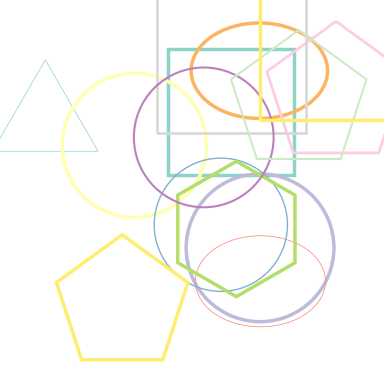[{"shape": "triangle", "thickness": 0.5, "radius": 0.79, "center": [0.118, 0.686]}, {"shape": "square", "thickness": 2.5, "radius": 0.82, "center": [0.6, 0.71]}, {"shape": "circle", "thickness": 2.5, "radius": 0.94, "center": [0.349, 0.623]}, {"shape": "circle", "thickness": 2.5, "radius": 0.96, "center": [0.675, 0.356]}, {"shape": "oval", "thickness": 0.5, "radius": 0.84, "center": [0.676, 0.269]}, {"shape": "circle", "thickness": 1, "radius": 0.87, "center": [0.574, 0.416]}, {"shape": "oval", "thickness": 2.5, "radius": 0.89, "center": [0.674, 0.816]}, {"shape": "hexagon", "thickness": 2.5, "radius": 0.88, "center": [0.614, 0.405]}, {"shape": "pentagon", "thickness": 2, "radius": 0.94, "center": [0.873, 0.756]}, {"shape": "square", "thickness": 2, "radius": 0.97, "center": [0.602, 0.849]}, {"shape": "circle", "thickness": 1.5, "radius": 0.91, "center": [0.529, 0.643]}, {"shape": "pentagon", "thickness": 1.5, "radius": 0.92, "center": [0.776, 0.737]}, {"shape": "square", "thickness": 2.5, "radius": 0.82, "center": [0.84, 0.851]}, {"shape": "pentagon", "thickness": 2.5, "radius": 0.9, "center": [0.317, 0.211]}]